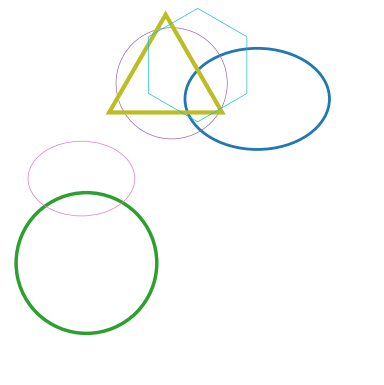[{"shape": "oval", "thickness": 2, "radius": 0.94, "center": [0.668, 0.743]}, {"shape": "circle", "thickness": 2.5, "radius": 0.91, "center": [0.225, 0.317]}, {"shape": "circle", "thickness": 0.5, "radius": 0.72, "center": [0.446, 0.784]}, {"shape": "oval", "thickness": 0.5, "radius": 0.69, "center": [0.211, 0.536]}, {"shape": "triangle", "thickness": 3, "radius": 0.85, "center": [0.43, 0.793]}, {"shape": "hexagon", "thickness": 0.5, "radius": 0.74, "center": [0.514, 0.831]}]